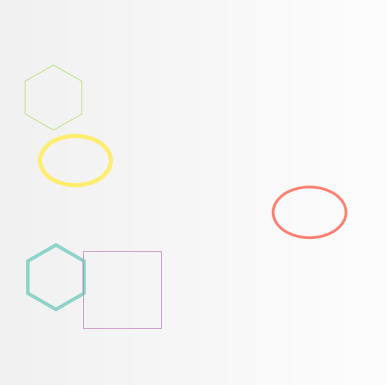[{"shape": "hexagon", "thickness": 2.5, "radius": 0.42, "center": [0.144, 0.28]}, {"shape": "oval", "thickness": 2, "radius": 0.47, "center": [0.799, 0.448]}, {"shape": "hexagon", "thickness": 0.5, "radius": 0.42, "center": [0.138, 0.747]}, {"shape": "square", "thickness": 0.5, "radius": 0.51, "center": [0.315, 0.248]}, {"shape": "oval", "thickness": 3, "radius": 0.46, "center": [0.195, 0.583]}]